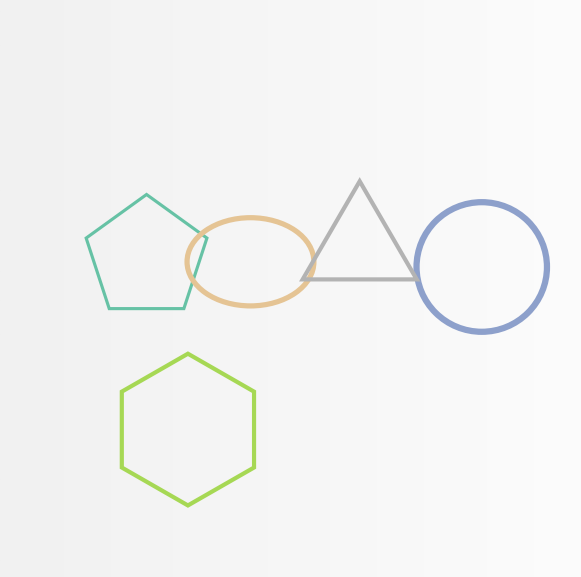[{"shape": "pentagon", "thickness": 1.5, "radius": 0.55, "center": [0.252, 0.553]}, {"shape": "circle", "thickness": 3, "radius": 0.56, "center": [0.829, 0.537]}, {"shape": "hexagon", "thickness": 2, "radius": 0.66, "center": [0.323, 0.255]}, {"shape": "oval", "thickness": 2.5, "radius": 0.55, "center": [0.431, 0.546]}, {"shape": "triangle", "thickness": 2, "radius": 0.57, "center": [0.619, 0.572]}]